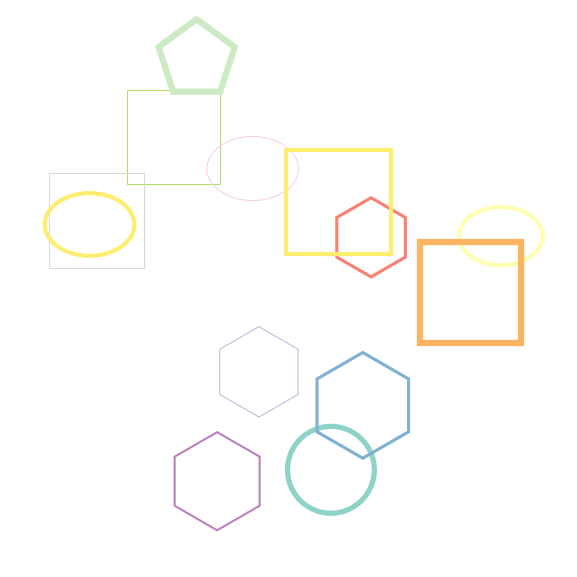[{"shape": "circle", "thickness": 2.5, "radius": 0.38, "center": [0.573, 0.186]}, {"shape": "oval", "thickness": 2, "radius": 0.36, "center": [0.867, 0.59]}, {"shape": "hexagon", "thickness": 0.5, "radius": 0.39, "center": [0.448, 0.355]}, {"shape": "hexagon", "thickness": 1.5, "radius": 0.34, "center": [0.643, 0.588]}, {"shape": "hexagon", "thickness": 1.5, "radius": 0.46, "center": [0.628, 0.297]}, {"shape": "square", "thickness": 3, "radius": 0.44, "center": [0.814, 0.492]}, {"shape": "square", "thickness": 0.5, "radius": 0.4, "center": [0.301, 0.762]}, {"shape": "oval", "thickness": 0.5, "radius": 0.4, "center": [0.438, 0.707]}, {"shape": "square", "thickness": 0.5, "radius": 0.41, "center": [0.167, 0.617]}, {"shape": "hexagon", "thickness": 1, "radius": 0.42, "center": [0.376, 0.166]}, {"shape": "pentagon", "thickness": 3, "radius": 0.35, "center": [0.341, 0.896]}, {"shape": "oval", "thickness": 2, "radius": 0.39, "center": [0.155, 0.61]}, {"shape": "square", "thickness": 2, "radius": 0.45, "center": [0.586, 0.65]}]